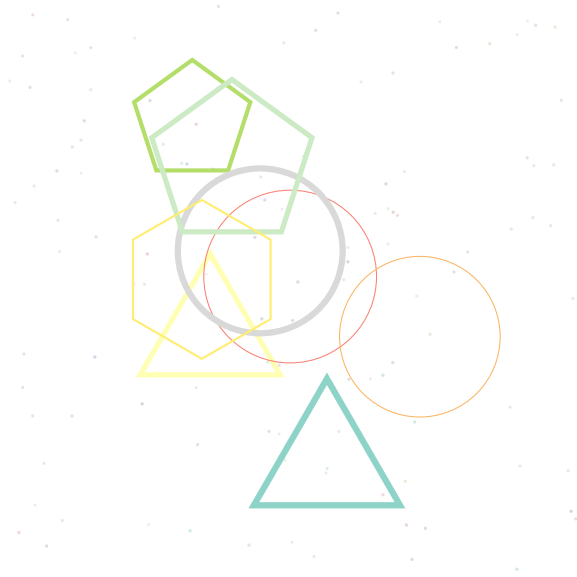[{"shape": "triangle", "thickness": 3, "radius": 0.73, "center": [0.566, 0.197]}, {"shape": "triangle", "thickness": 2.5, "radius": 0.7, "center": [0.364, 0.42]}, {"shape": "circle", "thickness": 0.5, "radius": 0.75, "center": [0.502, 0.52]}, {"shape": "circle", "thickness": 0.5, "radius": 0.7, "center": [0.727, 0.416]}, {"shape": "pentagon", "thickness": 2, "radius": 0.53, "center": [0.333, 0.79]}, {"shape": "circle", "thickness": 3, "radius": 0.71, "center": [0.451, 0.565]}, {"shape": "pentagon", "thickness": 2.5, "radius": 0.73, "center": [0.402, 0.716]}, {"shape": "hexagon", "thickness": 1, "radius": 0.69, "center": [0.349, 0.515]}]